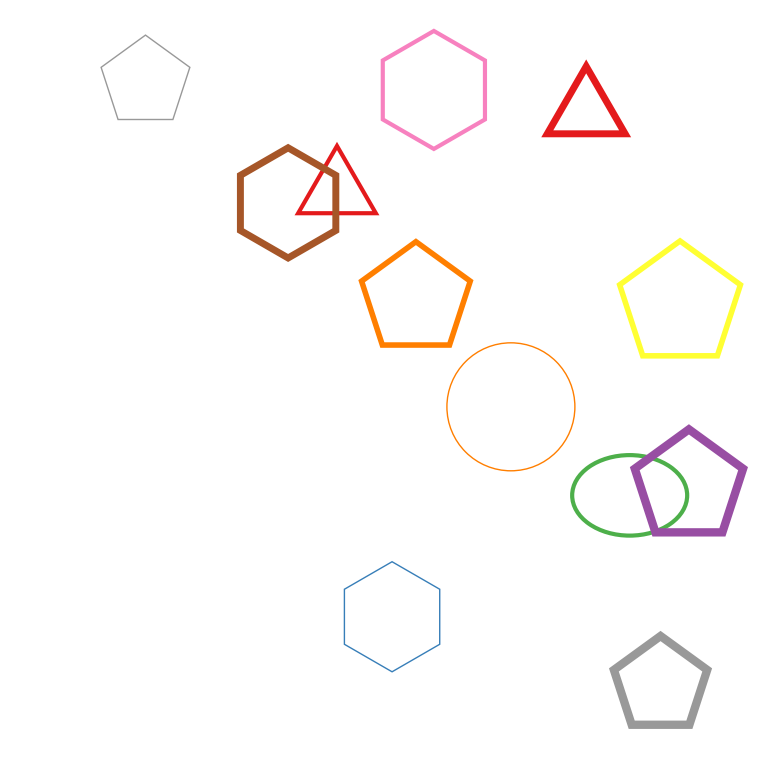[{"shape": "triangle", "thickness": 1.5, "radius": 0.29, "center": [0.438, 0.752]}, {"shape": "triangle", "thickness": 2.5, "radius": 0.29, "center": [0.761, 0.855]}, {"shape": "hexagon", "thickness": 0.5, "radius": 0.36, "center": [0.509, 0.199]}, {"shape": "oval", "thickness": 1.5, "radius": 0.37, "center": [0.818, 0.357]}, {"shape": "pentagon", "thickness": 3, "radius": 0.37, "center": [0.895, 0.368]}, {"shape": "pentagon", "thickness": 2, "radius": 0.37, "center": [0.54, 0.612]}, {"shape": "circle", "thickness": 0.5, "radius": 0.42, "center": [0.664, 0.472]}, {"shape": "pentagon", "thickness": 2, "radius": 0.41, "center": [0.883, 0.605]}, {"shape": "hexagon", "thickness": 2.5, "radius": 0.36, "center": [0.374, 0.737]}, {"shape": "hexagon", "thickness": 1.5, "radius": 0.38, "center": [0.563, 0.883]}, {"shape": "pentagon", "thickness": 0.5, "radius": 0.3, "center": [0.189, 0.894]}, {"shape": "pentagon", "thickness": 3, "radius": 0.32, "center": [0.858, 0.11]}]